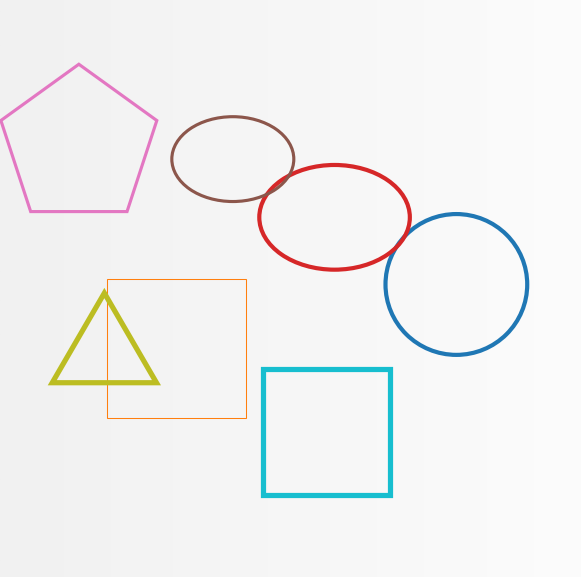[{"shape": "circle", "thickness": 2, "radius": 0.61, "center": [0.785, 0.507]}, {"shape": "square", "thickness": 0.5, "radius": 0.6, "center": [0.304, 0.395]}, {"shape": "oval", "thickness": 2, "radius": 0.65, "center": [0.576, 0.623]}, {"shape": "oval", "thickness": 1.5, "radius": 0.52, "center": [0.401, 0.724]}, {"shape": "pentagon", "thickness": 1.5, "radius": 0.71, "center": [0.136, 0.747]}, {"shape": "triangle", "thickness": 2.5, "radius": 0.52, "center": [0.18, 0.388]}, {"shape": "square", "thickness": 2.5, "radius": 0.54, "center": [0.561, 0.25]}]